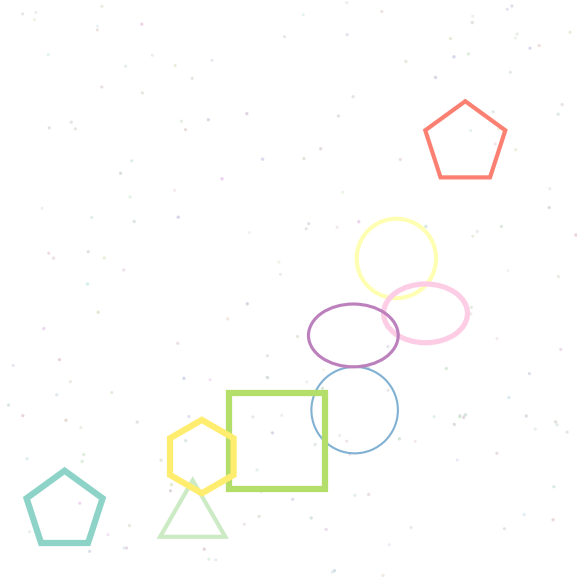[{"shape": "pentagon", "thickness": 3, "radius": 0.35, "center": [0.112, 0.115]}, {"shape": "circle", "thickness": 2, "radius": 0.34, "center": [0.686, 0.552]}, {"shape": "pentagon", "thickness": 2, "radius": 0.36, "center": [0.806, 0.751]}, {"shape": "circle", "thickness": 1, "radius": 0.37, "center": [0.614, 0.289]}, {"shape": "square", "thickness": 3, "radius": 0.42, "center": [0.48, 0.235]}, {"shape": "oval", "thickness": 2.5, "radius": 0.36, "center": [0.737, 0.456]}, {"shape": "oval", "thickness": 1.5, "radius": 0.39, "center": [0.612, 0.418]}, {"shape": "triangle", "thickness": 2, "radius": 0.33, "center": [0.334, 0.102]}, {"shape": "hexagon", "thickness": 3, "radius": 0.32, "center": [0.349, 0.208]}]